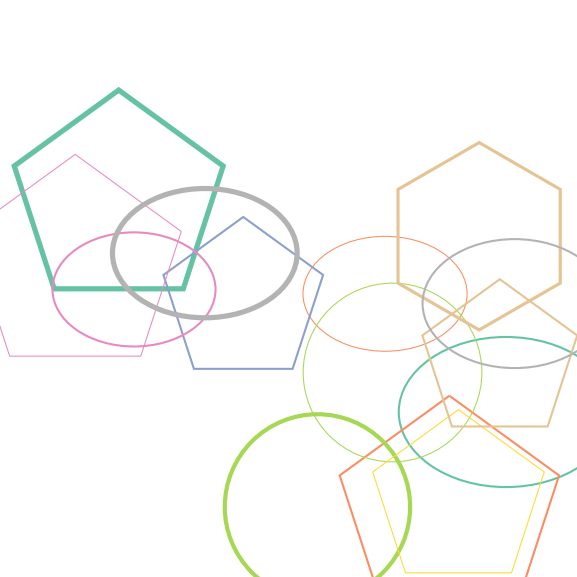[{"shape": "oval", "thickness": 1, "radius": 0.93, "center": [0.876, 0.286]}, {"shape": "pentagon", "thickness": 2.5, "radius": 0.95, "center": [0.206, 0.653]}, {"shape": "oval", "thickness": 0.5, "radius": 0.71, "center": [0.667, 0.49]}, {"shape": "pentagon", "thickness": 1, "radius": 1.0, "center": [0.778, 0.114]}, {"shape": "pentagon", "thickness": 1, "radius": 0.73, "center": [0.421, 0.478]}, {"shape": "oval", "thickness": 1, "radius": 0.71, "center": [0.232, 0.498]}, {"shape": "pentagon", "thickness": 0.5, "radius": 0.97, "center": [0.13, 0.539]}, {"shape": "circle", "thickness": 2, "radius": 0.8, "center": [0.55, 0.121]}, {"shape": "circle", "thickness": 0.5, "radius": 0.77, "center": [0.68, 0.354]}, {"shape": "pentagon", "thickness": 0.5, "radius": 0.78, "center": [0.794, 0.134]}, {"shape": "pentagon", "thickness": 1, "radius": 0.7, "center": [0.865, 0.375]}, {"shape": "hexagon", "thickness": 1.5, "radius": 0.81, "center": [0.83, 0.59]}, {"shape": "oval", "thickness": 1, "radius": 0.8, "center": [0.891, 0.473]}, {"shape": "oval", "thickness": 2.5, "radius": 0.8, "center": [0.355, 0.561]}]